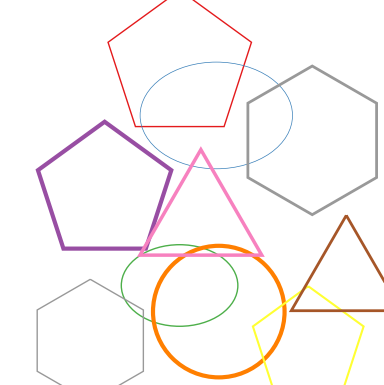[{"shape": "pentagon", "thickness": 1, "radius": 0.98, "center": [0.467, 0.83]}, {"shape": "oval", "thickness": 0.5, "radius": 0.99, "center": [0.562, 0.7]}, {"shape": "oval", "thickness": 1, "radius": 0.76, "center": [0.466, 0.258]}, {"shape": "pentagon", "thickness": 3, "radius": 0.91, "center": [0.272, 0.502]}, {"shape": "circle", "thickness": 3, "radius": 0.85, "center": [0.568, 0.191]}, {"shape": "pentagon", "thickness": 1.5, "radius": 0.76, "center": [0.801, 0.105]}, {"shape": "triangle", "thickness": 2, "radius": 0.83, "center": [0.899, 0.275]}, {"shape": "triangle", "thickness": 2.5, "radius": 0.91, "center": [0.522, 0.429]}, {"shape": "hexagon", "thickness": 2, "radius": 0.97, "center": [0.811, 0.635]}, {"shape": "hexagon", "thickness": 1, "radius": 0.8, "center": [0.234, 0.115]}]